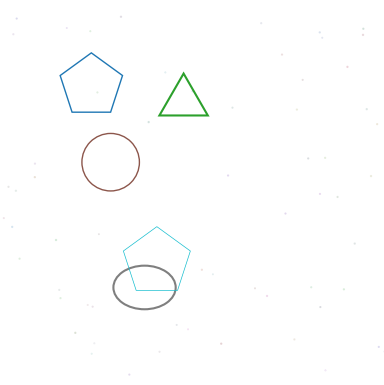[{"shape": "pentagon", "thickness": 1, "radius": 0.43, "center": [0.237, 0.778]}, {"shape": "triangle", "thickness": 1.5, "radius": 0.36, "center": [0.477, 0.736]}, {"shape": "circle", "thickness": 1, "radius": 0.37, "center": [0.287, 0.579]}, {"shape": "oval", "thickness": 1.5, "radius": 0.4, "center": [0.375, 0.253]}, {"shape": "pentagon", "thickness": 0.5, "radius": 0.46, "center": [0.407, 0.32]}]